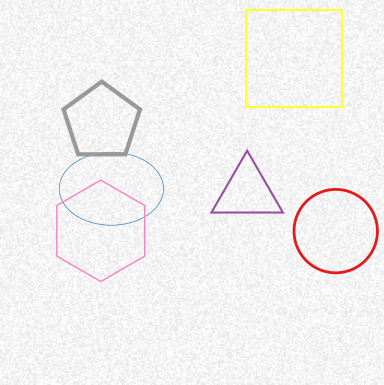[{"shape": "circle", "thickness": 2, "radius": 0.54, "center": [0.872, 0.4]}, {"shape": "oval", "thickness": 0.5, "radius": 0.68, "center": [0.289, 0.51]}, {"shape": "triangle", "thickness": 1.5, "radius": 0.54, "center": [0.642, 0.502]}, {"shape": "square", "thickness": 1.5, "radius": 0.63, "center": [0.763, 0.848]}, {"shape": "hexagon", "thickness": 1, "radius": 0.66, "center": [0.262, 0.4]}, {"shape": "pentagon", "thickness": 3, "radius": 0.52, "center": [0.264, 0.684]}]